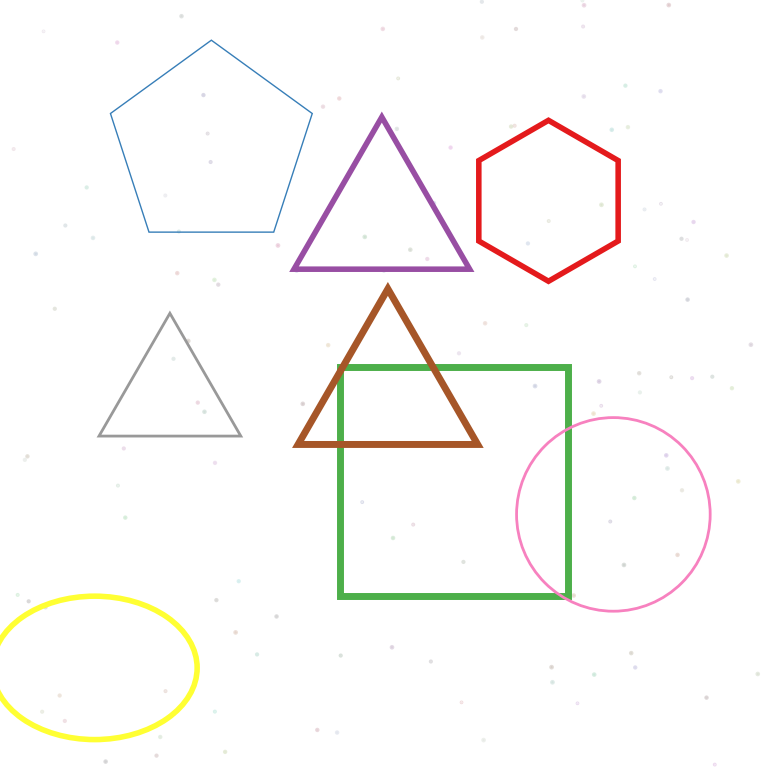[{"shape": "hexagon", "thickness": 2, "radius": 0.52, "center": [0.712, 0.739]}, {"shape": "pentagon", "thickness": 0.5, "radius": 0.69, "center": [0.274, 0.81]}, {"shape": "square", "thickness": 2.5, "radius": 0.74, "center": [0.59, 0.374]}, {"shape": "triangle", "thickness": 2, "radius": 0.66, "center": [0.496, 0.716]}, {"shape": "oval", "thickness": 2, "radius": 0.67, "center": [0.123, 0.133]}, {"shape": "triangle", "thickness": 2.5, "radius": 0.67, "center": [0.504, 0.49]}, {"shape": "circle", "thickness": 1, "radius": 0.63, "center": [0.797, 0.332]}, {"shape": "triangle", "thickness": 1, "radius": 0.53, "center": [0.221, 0.487]}]